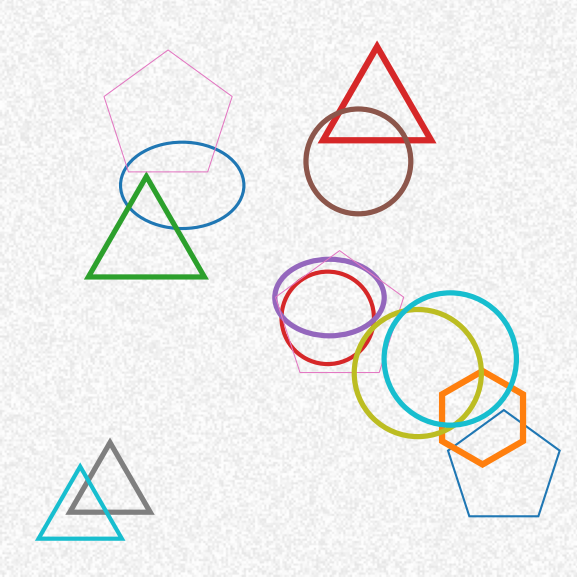[{"shape": "pentagon", "thickness": 1, "radius": 0.51, "center": [0.872, 0.187]}, {"shape": "oval", "thickness": 1.5, "radius": 0.53, "center": [0.316, 0.678]}, {"shape": "hexagon", "thickness": 3, "radius": 0.4, "center": [0.836, 0.276]}, {"shape": "triangle", "thickness": 2.5, "radius": 0.58, "center": [0.253, 0.578]}, {"shape": "circle", "thickness": 2, "radius": 0.4, "center": [0.567, 0.449]}, {"shape": "triangle", "thickness": 3, "radius": 0.54, "center": [0.653, 0.81]}, {"shape": "oval", "thickness": 2.5, "radius": 0.47, "center": [0.571, 0.484]}, {"shape": "circle", "thickness": 2.5, "radius": 0.45, "center": [0.621, 0.72]}, {"shape": "pentagon", "thickness": 0.5, "radius": 0.58, "center": [0.291, 0.796]}, {"shape": "pentagon", "thickness": 0.5, "radius": 0.58, "center": [0.588, 0.448]}, {"shape": "triangle", "thickness": 2.5, "radius": 0.4, "center": [0.191, 0.152]}, {"shape": "circle", "thickness": 2.5, "radius": 0.55, "center": [0.723, 0.353]}, {"shape": "triangle", "thickness": 2, "radius": 0.42, "center": [0.139, 0.108]}, {"shape": "circle", "thickness": 2.5, "radius": 0.57, "center": [0.78, 0.377]}]